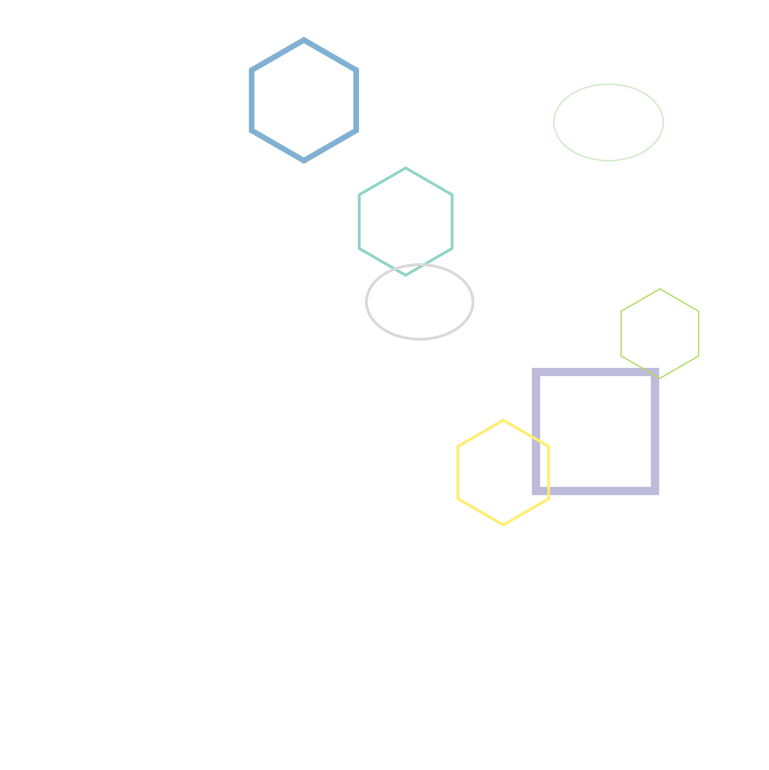[{"shape": "hexagon", "thickness": 1, "radius": 0.35, "center": [0.527, 0.712]}, {"shape": "square", "thickness": 3, "radius": 0.39, "center": [0.773, 0.439]}, {"shape": "hexagon", "thickness": 2, "radius": 0.39, "center": [0.395, 0.87]}, {"shape": "hexagon", "thickness": 0.5, "radius": 0.29, "center": [0.857, 0.567]}, {"shape": "oval", "thickness": 1, "radius": 0.35, "center": [0.545, 0.608]}, {"shape": "oval", "thickness": 0.5, "radius": 0.36, "center": [0.79, 0.841]}, {"shape": "hexagon", "thickness": 1, "radius": 0.34, "center": [0.654, 0.386]}]